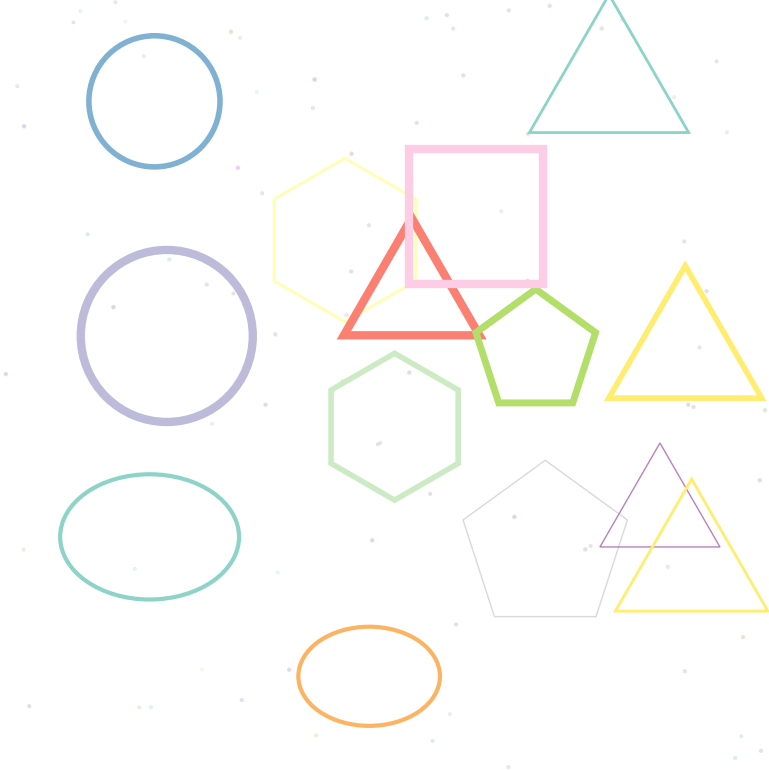[{"shape": "oval", "thickness": 1.5, "radius": 0.58, "center": [0.194, 0.303]}, {"shape": "triangle", "thickness": 1, "radius": 0.6, "center": [0.791, 0.888]}, {"shape": "hexagon", "thickness": 1, "radius": 0.53, "center": [0.448, 0.688]}, {"shape": "circle", "thickness": 3, "radius": 0.56, "center": [0.217, 0.564]}, {"shape": "triangle", "thickness": 3, "radius": 0.51, "center": [0.535, 0.615]}, {"shape": "circle", "thickness": 2, "radius": 0.43, "center": [0.201, 0.868]}, {"shape": "oval", "thickness": 1.5, "radius": 0.46, "center": [0.479, 0.122]}, {"shape": "pentagon", "thickness": 2.5, "radius": 0.41, "center": [0.696, 0.543]}, {"shape": "square", "thickness": 3, "radius": 0.44, "center": [0.618, 0.719]}, {"shape": "pentagon", "thickness": 0.5, "radius": 0.56, "center": [0.708, 0.29]}, {"shape": "triangle", "thickness": 0.5, "radius": 0.45, "center": [0.857, 0.335]}, {"shape": "hexagon", "thickness": 2, "radius": 0.48, "center": [0.512, 0.446]}, {"shape": "triangle", "thickness": 2, "radius": 0.57, "center": [0.89, 0.54]}, {"shape": "triangle", "thickness": 1, "radius": 0.57, "center": [0.898, 0.263]}]